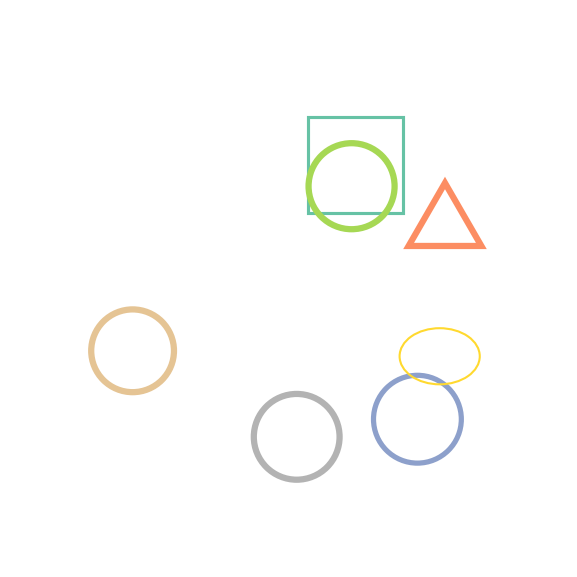[{"shape": "square", "thickness": 1.5, "radius": 0.41, "center": [0.615, 0.713]}, {"shape": "triangle", "thickness": 3, "radius": 0.36, "center": [0.771, 0.61]}, {"shape": "circle", "thickness": 2.5, "radius": 0.38, "center": [0.723, 0.273]}, {"shape": "circle", "thickness": 3, "radius": 0.37, "center": [0.609, 0.677]}, {"shape": "oval", "thickness": 1, "radius": 0.35, "center": [0.761, 0.382]}, {"shape": "circle", "thickness": 3, "radius": 0.36, "center": [0.23, 0.392]}, {"shape": "circle", "thickness": 3, "radius": 0.37, "center": [0.514, 0.243]}]